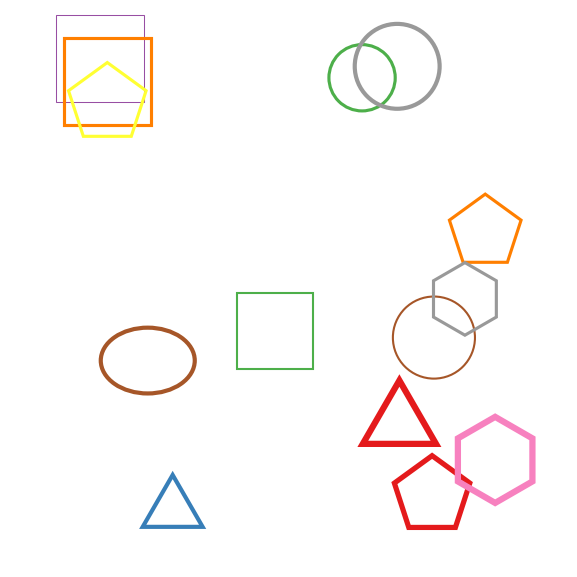[{"shape": "pentagon", "thickness": 2.5, "radius": 0.34, "center": [0.748, 0.141]}, {"shape": "triangle", "thickness": 3, "radius": 0.37, "center": [0.692, 0.267]}, {"shape": "triangle", "thickness": 2, "radius": 0.3, "center": [0.299, 0.117]}, {"shape": "square", "thickness": 1, "radius": 0.33, "center": [0.476, 0.426]}, {"shape": "circle", "thickness": 1.5, "radius": 0.29, "center": [0.627, 0.864]}, {"shape": "square", "thickness": 0.5, "radius": 0.38, "center": [0.173, 0.898]}, {"shape": "pentagon", "thickness": 1.5, "radius": 0.33, "center": [0.84, 0.598]}, {"shape": "square", "thickness": 1.5, "radius": 0.38, "center": [0.186, 0.857]}, {"shape": "pentagon", "thickness": 1.5, "radius": 0.35, "center": [0.186, 0.82]}, {"shape": "circle", "thickness": 1, "radius": 0.36, "center": [0.751, 0.415]}, {"shape": "oval", "thickness": 2, "radius": 0.41, "center": [0.256, 0.375]}, {"shape": "hexagon", "thickness": 3, "radius": 0.37, "center": [0.857, 0.203]}, {"shape": "hexagon", "thickness": 1.5, "radius": 0.31, "center": [0.805, 0.482]}, {"shape": "circle", "thickness": 2, "radius": 0.37, "center": [0.688, 0.884]}]